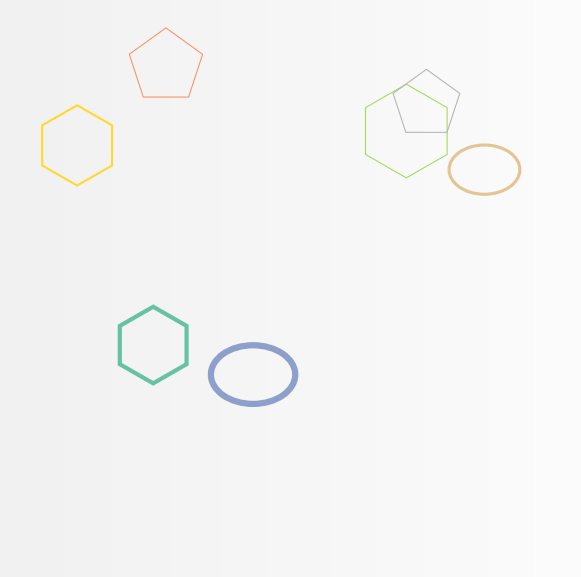[{"shape": "hexagon", "thickness": 2, "radius": 0.33, "center": [0.264, 0.402]}, {"shape": "pentagon", "thickness": 0.5, "radius": 0.33, "center": [0.285, 0.885]}, {"shape": "oval", "thickness": 3, "radius": 0.36, "center": [0.435, 0.351]}, {"shape": "hexagon", "thickness": 0.5, "radius": 0.41, "center": [0.699, 0.772]}, {"shape": "hexagon", "thickness": 1, "radius": 0.35, "center": [0.133, 0.747]}, {"shape": "oval", "thickness": 1.5, "radius": 0.3, "center": [0.833, 0.705]}, {"shape": "pentagon", "thickness": 0.5, "radius": 0.3, "center": [0.734, 0.819]}]